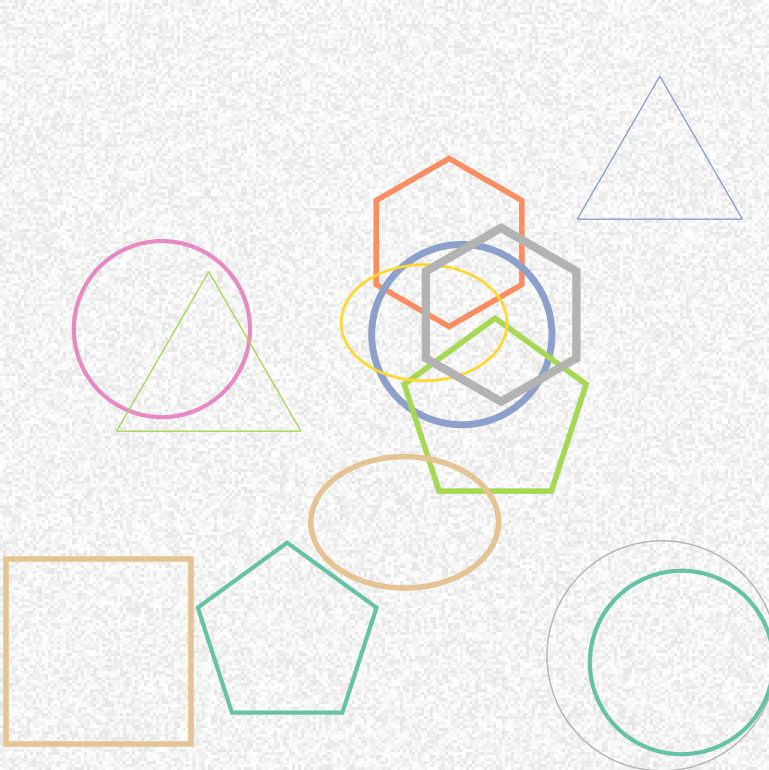[{"shape": "pentagon", "thickness": 1.5, "radius": 0.61, "center": [0.373, 0.173]}, {"shape": "circle", "thickness": 1.5, "radius": 0.6, "center": [0.885, 0.14]}, {"shape": "hexagon", "thickness": 2, "radius": 0.55, "center": [0.583, 0.685]}, {"shape": "triangle", "thickness": 0.5, "radius": 0.62, "center": [0.857, 0.777]}, {"shape": "circle", "thickness": 2.5, "radius": 0.59, "center": [0.6, 0.565]}, {"shape": "circle", "thickness": 1.5, "radius": 0.57, "center": [0.21, 0.573]}, {"shape": "triangle", "thickness": 0.5, "radius": 0.69, "center": [0.271, 0.509]}, {"shape": "pentagon", "thickness": 2, "radius": 0.62, "center": [0.643, 0.463]}, {"shape": "oval", "thickness": 1, "radius": 0.54, "center": [0.551, 0.581]}, {"shape": "oval", "thickness": 2, "radius": 0.61, "center": [0.526, 0.322]}, {"shape": "square", "thickness": 2, "radius": 0.6, "center": [0.127, 0.153]}, {"shape": "hexagon", "thickness": 3, "radius": 0.56, "center": [0.651, 0.591]}, {"shape": "circle", "thickness": 0.5, "radius": 0.75, "center": [0.86, 0.148]}]